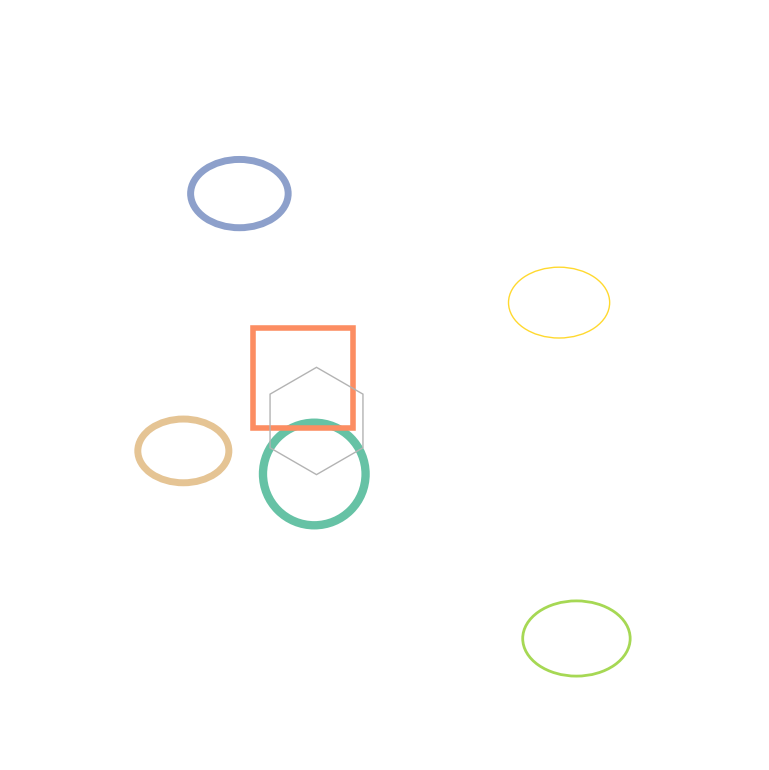[{"shape": "circle", "thickness": 3, "radius": 0.33, "center": [0.408, 0.384]}, {"shape": "square", "thickness": 2, "radius": 0.33, "center": [0.394, 0.509]}, {"shape": "oval", "thickness": 2.5, "radius": 0.32, "center": [0.311, 0.749]}, {"shape": "oval", "thickness": 1, "radius": 0.35, "center": [0.749, 0.171]}, {"shape": "oval", "thickness": 0.5, "radius": 0.33, "center": [0.726, 0.607]}, {"shape": "oval", "thickness": 2.5, "radius": 0.3, "center": [0.238, 0.414]}, {"shape": "hexagon", "thickness": 0.5, "radius": 0.35, "center": [0.411, 0.453]}]